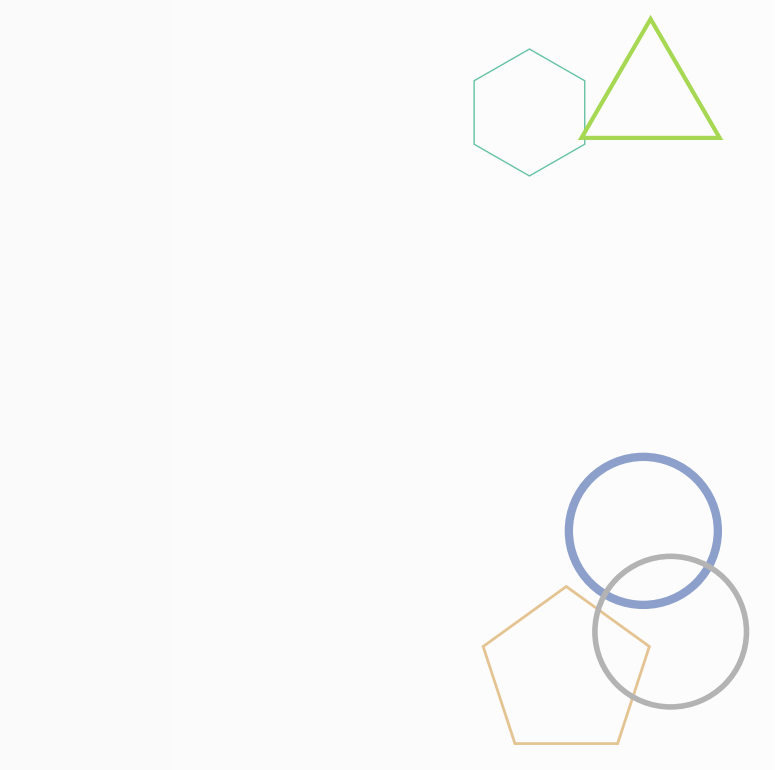[{"shape": "hexagon", "thickness": 0.5, "radius": 0.41, "center": [0.683, 0.854]}, {"shape": "circle", "thickness": 3, "radius": 0.48, "center": [0.83, 0.311]}, {"shape": "triangle", "thickness": 1.5, "radius": 0.51, "center": [0.839, 0.872]}, {"shape": "pentagon", "thickness": 1, "radius": 0.56, "center": [0.731, 0.126]}, {"shape": "circle", "thickness": 2, "radius": 0.49, "center": [0.865, 0.18]}]